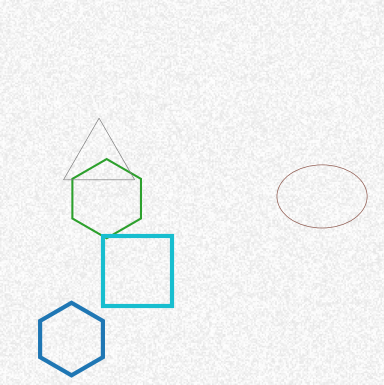[{"shape": "hexagon", "thickness": 3, "radius": 0.47, "center": [0.186, 0.119]}, {"shape": "hexagon", "thickness": 1.5, "radius": 0.51, "center": [0.277, 0.484]}, {"shape": "oval", "thickness": 0.5, "radius": 0.59, "center": [0.836, 0.49]}, {"shape": "triangle", "thickness": 0.5, "radius": 0.53, "center": [0.257, 0.586]}, {"shape": "square", "thickness": 3, "radius": 0.45, "center": [0.358, 0.296]}]